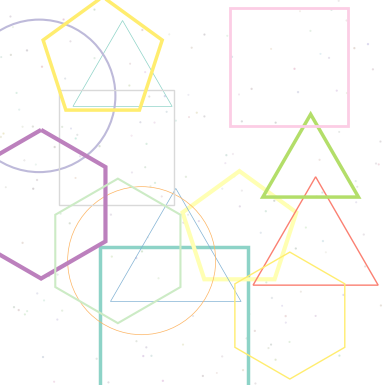[{"shape": "triangle", "thickness": 0.5, "radius": 0.74, "center": [0.318, 0.798]}, {"shape": "square", "thickness": 2.5, "radius": 0.96, "center": [0.452, 0.165]}, {"shape": "pentagon", "thickness": 3, "radius": 0.78, "center": [0.622, 0.4]}, {"shape": "circle", "thickness": 1.5, "radius": 0.99, "center": [0.102, 0.751]}, {"shape": "triangle", "thickness": 1, "radius": 0.94, "center": [0.82, 0.353]}, {"shape": "triangle", "thickness": 0.5, "radius": 0.98, "center": [0.457, 0.315]}, {"shape": "circle", "thickness": 0.5, "radius": 0.96, "center": [0.368, 0.323]}, {"shape": "triangle", "thickness": 2.5, "radius": 0.72, "center": [0.807, 0.56]}, {"shape": "square", "thickness": 2, "radius": 0.77, "center": [0.751, 0.826]}, {"shape": "square", "thickness": 1, "radius": 0.74, "center": [0.303, 0.617]}, {"shape": "hexagon", "thickness": 3, "radius": 0.97, "center": [0.107, 0.47]}, {"shape": "hexagon", "thickness": 1.5, "radius": 0.94, "center": [0.306, 0.348]}, {"shape": "pentagon", "thickness": 2.5, "radius": 0.81, "center": [0.267, 0.846]}, {"shape": "hexagon", "thickness": 1, "radius": 0.82, "center": [0.753, 0.18]}]